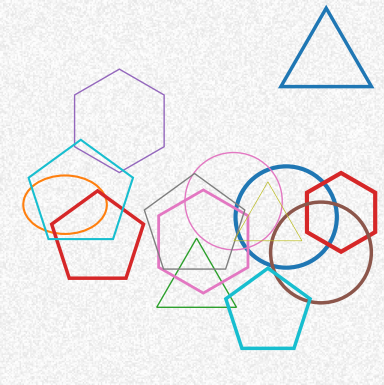[{"shape": "circle", "thickness": 3, "radius": 0.66, "center": [0.743, 0.436]}, {"shape": "triangle", "thickness": 2.5, "radius": 0.68, "center": [0.847, 0.843]}, {"shape": "oval", "thickness": 1.5, "radius": 0.54, "center": [0.169, 0.468]}, {"shape": "triangle", "thickness": 1, "radius": 0.6, "center": [0.511, 0.262]}, {"shape": "hexagon", "thickness": 3, "radius": 0.51, "center": [0.886, 0.448]}, {"shape": "pentagon", "thickness": 2.5, "radius": 0.63, "center": [0.254, 0.379]}, {"shape": "hexagon", "thickness": 1, "radius": 0.67, "center": [0.31, 0.686]}, {"shape": "circle", "thickness": 2.5, "radius": 0.65, "center": [0.834, 0.344]}, {"shape": "circle", "thickness": 1, "radius": 0.63, "center": [0.607, 0.478]}, {"shape": "hexagon", "thickness": 2, "radius": 0.67, "center": [0.528, 0.373]}, {"shape": "pentagon", "thickness": 1, "radius": 0.69, "center": [0.505, 0.412]}, {"shape": "triangle", "thickness": 0.5, "radius": 0.51, "center": [0.696, 0.426]}, {"shape": "pentagon", "thickness": 1.5, "radius": 0.71, "center": [0.21, 0.494]}, {"shape": "pentagon", "thickness": 2.5, "radius": 0.58, "center": [0.696, 0.188]}]